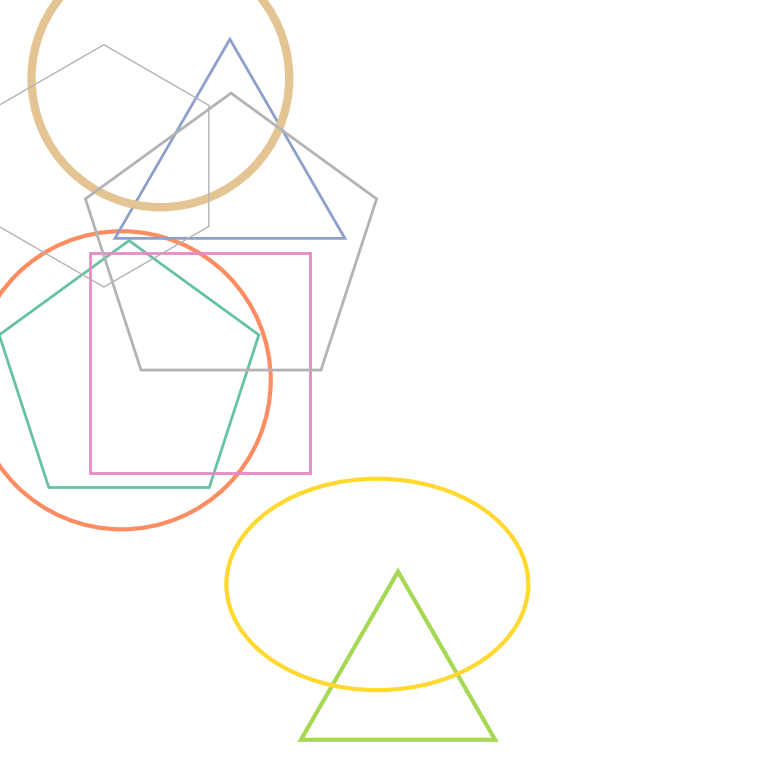[{"shape": "pentagon", "thickness": 1, "radius": 0.89, "center": [0.168, 0.51]}, {"shape": "circle", "thickness": 1.5, "radius": 0.97, "center": [0.158, 0.506]}, {"shape": "triangle", "thickness": 1, "radius": 0.86, "center": [0.299, 0.777]}, {"shape": "square", "thickness": 1, "radius": 0.71, "center": [0.259, 0.529]}, {"shape": "triangle", "thickness": 1.5, "radius": 0.73, "center": [0.517, 0.112]}, {"shape": "oval", "thickness": 1.5, "radius": 0.98, "center": [0.49, 0.241]}, {"shape": "circle", "thickness": 3, "radius": 0.84, "center": [0.208, 0.898]}, {"shape": "hexagon", "thickness": 0.5, "radius": 0.79, "center": [0.135, 0.785]}, {"shape": "pentagon", "thickness": 1, "radius": 0.99, "center": [0.3, 0.68]}]